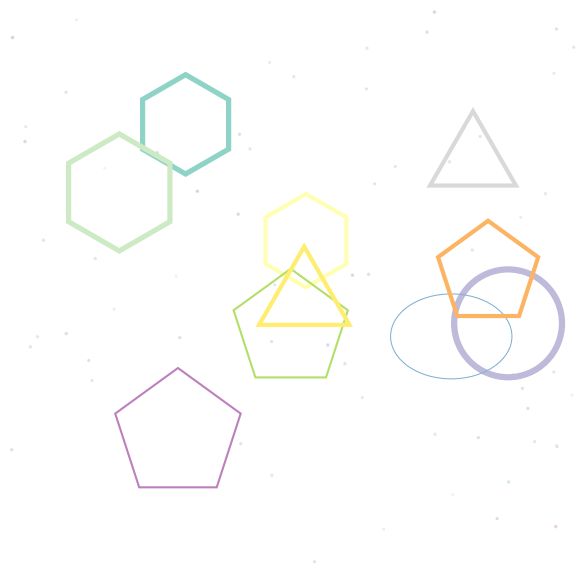[{"shape": "hexagon", "thickness": 2.5, "radius": 0.43, "center": [0.321, 0.784]}, {"shape": "hexagon", "thickness": 2, "radius": 0.4, "center": [0.53, 0.582]}, {"shape": "circle", "thickness": 3, "radius": 0.47, "center": [0.88, 0.439]}, {"shape": "oval", "thickness": 0.5, "radius": 0.53, "center": [0.781, 0.417]}, {"shape": "pentagon", "thickness": 2, "radius": 0.46, "center": [0.845, 0.526]}, {"shape": "pentagon", "thickness": 1, "radius": 0.52, "center": [0.503, 0.43]}, {"shape": "triangle", "thickness": 2, "radius": 0.43, "center": [0.819, 0.721]}, {"shape": "pentagon", "thickness": 1, "radius": 0.57, "center": [0.308, 0.248]}, {"shape": "hexagon", "thickness": 2.5, "radius": 0.51, "center": [0.207, 0.666]}, {"shape": "triangle", "thickness": 2, "radius": 0.45, "center": [0.527, 0.482]}]